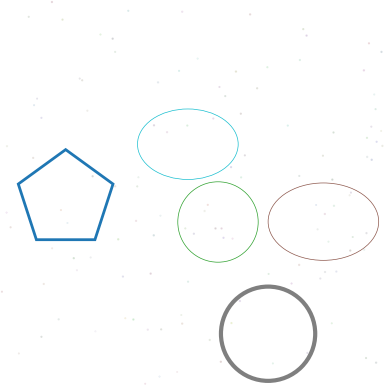[{"shape": "pentagon", "thickness": 2, "radius": 0.65, "center": [0.171, 0.482]}, {"shape": "circle", "thickness": 0.5, "radius": 0.52, "center": [0.566, 0.423]}, {"shape": "oval", "thickness": 0.5, "radius": 0.72, "center": [0.84, 0.424]}, {"shape": "circle", "thickness": 3, "radius": 0.61, "center": [0.696, 0.133]}, {"shape": "oval", "thickness": 0.5, "radius": 0.65, "center": [0.488, 0.625]}]